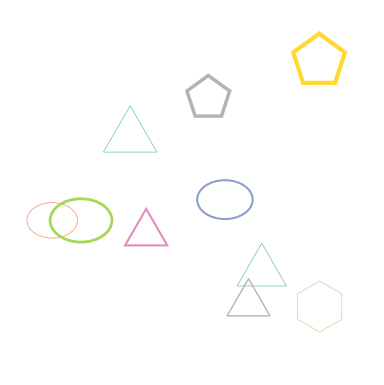[{"shape": "triangle", "thickness": 0.5, "radius": 0.37, "center": [0.68, 0.294]}, {"shape": "triangle", "thickness": 0.5, "radius": 0.4, "center": [0.338, 0.645]}, {"shape": "oval", "thickness": 0.5, "radius": 0.33, "center": [0.136, 0.428]}, {"shape": "oval", "thickness": 1.5, "radius": 0.36, "center": [0.584, 0.481]}, {"shape": "triangle", "thickness": 1.5, "radius": 0.32, "center": [0.38, 0.394]}, {"shape": "oval", "thickness": 2, "radius": 0.4, "center": [0.21, 0.427]}, {"shape": "pentagon", "thickness": 3, "radius": 0.35, "center": [0.829, 0.842]}, {"shape": "hexagon", "thickness": 0.5, "radius": 0.33, "center": [0.83, 0.204]}, {"shape": "pentagon", "thickness": 2.5, "radius": 0.29, "center": [0.541, 0.746]}, {"shape": "triangle", "thickness": 1, "radius": 0.32, "center": [0.646, 0.212]}]